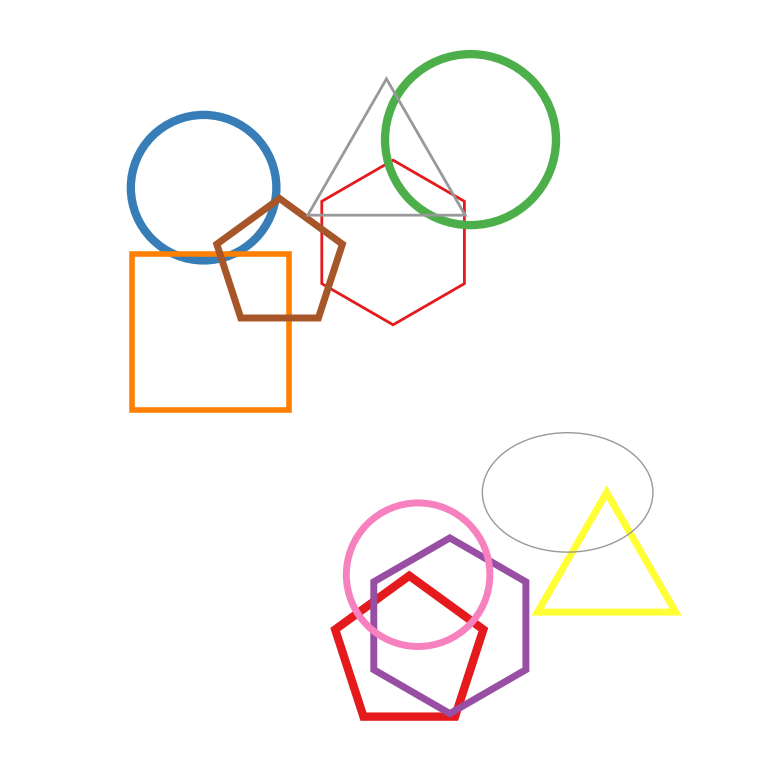[{"shape": "hexagon", "thickness": 1, "radius": 0.53, "center": [0.511, 0.685]}, {"shape": "pentagon", "thickness": 3, "radius": 0.51, "center": [0.532, 0.151]}, {"shape": "circle", "thickness": 3, "radius": 0.47, "center": [0.264, 0.756]}, {"shape": "circle", "thickness": 3, "radius": 0.56, "center": [0.611, 0.819]}, {"shape": "hexagon", "thickness": 2.5, "radius": 0.57, "center": [0.584, 0.187]}, {"shape": "square", "thickness": 2, "radius": 0.51, "center": [0.273, 0.569]}, {"shape": "triangle", "thickness": 2.5, "radius": 0.52, "center": [0.788, 0.257]}, {"shape": "pentagon", "thickness": 2.5, "radius": 0.43, "center": [0.363, 0.656]}, {"shape": "circle", "thickness": 2.5, "radius": 0.47, "center": [0.543, 0.254]}, {"shape": "oval", "thickness": 0.5, "radius": 0.55, "center": [0.737, 0.36]}, {"shape": "triangle", "thickness": 1, "radius": 0.59, "center": [0.502, 0.78]}]